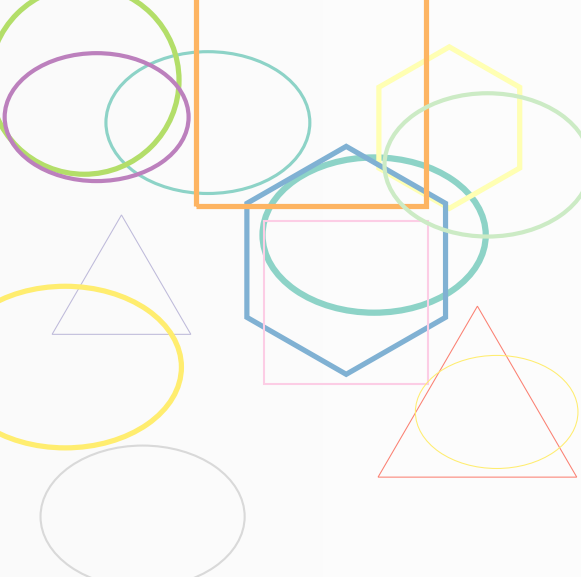[{"shape": "oval", "thickness": 1.5, "radius": 0.88, "center": [0.358, 0.787]}, {"shape": "oval", "thickness": 3, "radius": 0.96, "center": [0.644, 0.592]}, {"shape": "hexagon", "thickness": 2.5, "radius": 0.7, "center": [0.773, 0.778]}, {"shape": "triangle", "thickness": 0.5, "radius": 0.69, "center": [0.209, 0.489]}, {"shape": "triangle", "thickness": 0.5, "radius": 0.99, "center": [0.821, 0.272]}, {"shape": "hexagon", "thickness": 2.5, "radius": 0.99, "center": [0.596, 0.548]}, {"shape": "square", "thickness": 2.5, "radius": 0.99, "center": [0.535, 0.839]}, {"shape": "circle", "thickness": 2.5, "radius": 0.82, "center": [0.145, 0.86]}, {"shape": "square", "thickness": 1, "radius": 0.71, "center": [0.595, 0.475]}, {"shape": "oval", "thickness": 1, "radius": 0.88, "center": [0.245, 0.105]}, {"shape": "oval", "thickness": 2, "radius": 0.79, "center": [0.166, 0.796]}, {"shape": "oval", "thickness": 2, "radius": 0.89, "center": [0.839, 0.714]}, {"shape": "oval", "thickness": 2.5, "radius": 1.0, "center": [0.112, 0.364]}, {"shape": "oval", "thickness": 0.5, "radius": 0.7, "center": [0.855, 0.286]}]